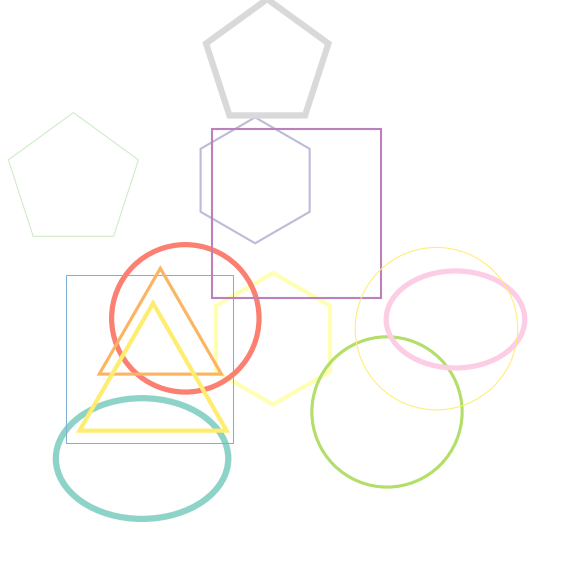[{"shape": "oval", "thickness": 3, "radius": 0.75, "center": [0.246, 0.205]}, {"shape": "hexagon", "thickness": 2, "radius": 0.57, "center": [0.473, 0.413]}, {"shape": "hexagon", "thickness": 1, "radius": 0.55, "center": [0.442, 0.687]}, {"shape": "circle", "thickness": 2.5, "radius": 0.64, "center": [0.321, 0.448]}, {"shape": "square", "thickness": 0.5, "radius": 0.73, "center": [0.259, 0.378]}, {"shape": "triangle", "thickness": 1.5, "radius": 0.61, "center": [0.278, 0.412]}, {"shape": "circle", "thickness": 1.5, "radius": 0.65, "center": [0.67, 0.286]}, {"shape": "oval", "thickness": 2.5, "radius": 0.6, "center": [0.789, 0.446]}, {"shape": "pentagon", "thickness": 3, "radius": 0.56, "center": [0.463, 0.889]}, {"shape": "square", "thickness": 1, "radius": 0.73, "center": [0.513, 0.63]}, {"shape": "pentagon", "thickness": 0.5, "radius": 0.59, "center": [0.127, 0.686]}, {"shape": "circle", "thickness": 0.5, "radius": 0.7, "center": [0.756, 0.43]}, {"shape": "triangle", "thickness": 2, "radius": 0.74, "center": [0.265, 0.327]}]